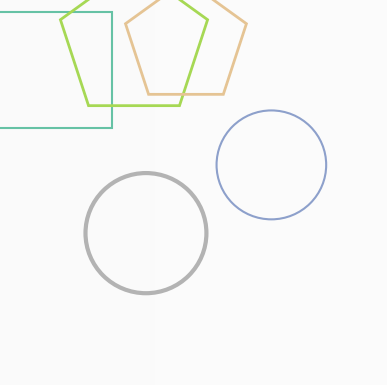[{"shape": "square", "thickness": 1.5, "radius": 0.75, "center": [0.139, 0.818]}, {"shape": "circle", "thickness": 1.5, "radius": 0.71, "center": [0.7, 0.572]}, {"shape": "pentagon", "thickness": 2, "radius": 1.0, "center": [0.346, 0.887]}, {"shape": "pentagon", "thickness": 2, "radius": 0.82, "center": [0.48, 0.888]}, {"shape": "circle", "thickness": 3, "radius": 0.78, "center": [0.377, 0.394]}]